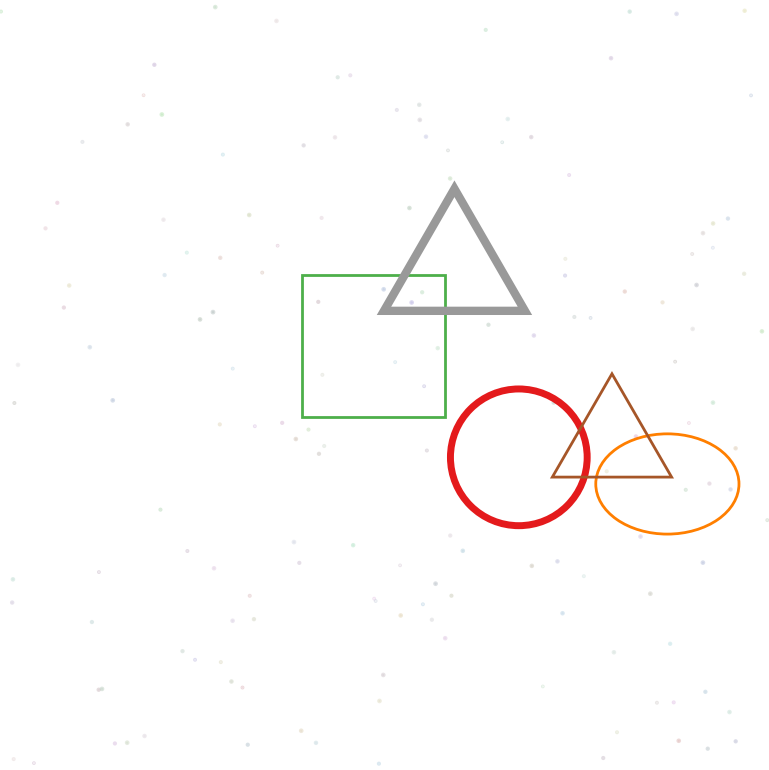[{"shape": "circle", "thickness": 2.5, "radius": 0.44, "center": [0.674, 0.406]}, {"shape": "square", "thickness": 1, "radius": 0.46, "center": [0.485, 0.551]}, {"shape": "oval", "thickness": 1, "radius": 0.46, "center": [0.867, 0.371]}, {"shape": "triangle", "thickness": 1, "radius": 0.45, "center": [0.795, 0.425]}, {"shape": "triangle", "thickness": 3, "radius": 0.53, "center": [0.59, 0.649]}]